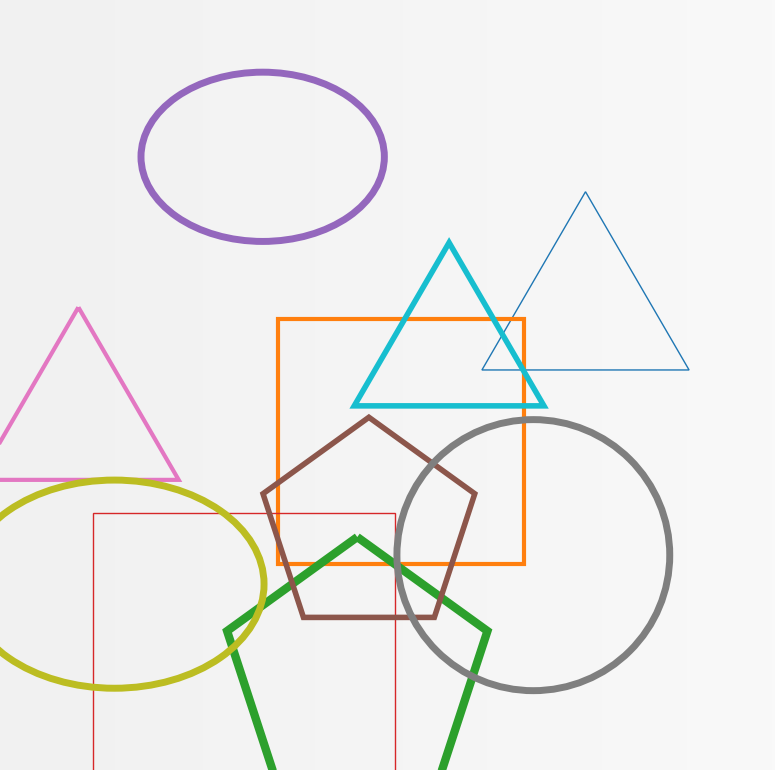[{"shape": "triangle", "thickness": 0.5, "radius": 0.77, "center": [0.755, 0.597]}, {"shape": "square", "thickness": 1.5, "radius": 0.79, "center": [0.517, 0.426]}, {"shape": "pentagon", "thickness": 3, "radius": 0.88, "center": [0.461, 0.126]}, {"shape": "square", "thickness": 0.5, "radius": 0.97, "center": [0.314, 0.139]}, {"shape": "oval", "thickness": 2.5, "radius": 0.79, "center": [0.339, 0.796]}, {"shape": "pentagon", "thickness": 2, "radius": 0.72, "center": [0.476, 0.314]}, {"shape": "triangle", "thickness": 1.5, "radius": 0.75, "center": [0.101, 0.452]}, {"shape": "circle", "thickness": 2.5, "radius": 0.88, "center": [0.688, 0.279]}, {"shape": "oval", "thickness": 2.5, "radius": 0.97, "center": [0.148, 0.241]}, {"shape": "triangle", "thickness": 2, "radius": 0.71, "center": [0.579, 0.544]}]